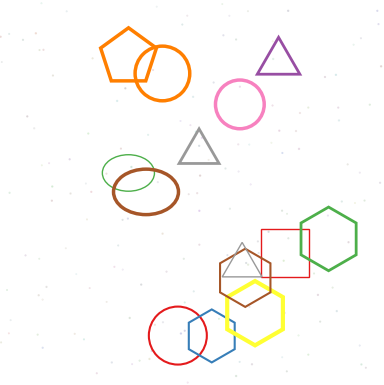[{"shape": "square", "thickness": 1, "radius": 0.31, "center": [0.741, 0.342]}, {"shape": "circle", "thickness": 1.5, "radius": 0.38, "center": [0.462, 0.128]}, {"shape": "hexagon", "thickness": 1.5, "radius": 0.34, "center": [0.55, 0.127]}, {"shape": "oval", "thickness": 1, "radius": 0.34, "center": [0.334, 0.551]}, {"shape": "hexagon", "thickness": 2, "radius": 0.41, "center": [0.853, 0.379]}, {"shape": "triangle", "thickness": 2, "radius": 0.32, "center": [0.724, 0.839]}, {"shape": "circle", "thickness": 2.5, "radius": 0.35, "center": [0.422, 0.809]}, {"shape": "pentagon", "thickness": 2.5, "radius": 0.38, "center": [0.334, 0.852]}, {"shape": "hexagon", "thickness": 3, "radius": 0.42, "center": [0.662, 0.187]}, {"shape": "hexagon", "thickness": 1.5, "radius": 0.38, "center": [0.637, 0.278]}, {"shape": "oval", "thickness": 2.5, "radius": 0.42, "center": [0.379, 0.502]}, {"shape": "circle", "thickness": 2.5, "radius": 0.32, "center": [0.623, 0.729]}, {"shape": "triangle", "thickness": 1, "radius": 0.3, "center": [0.629, 0.311]}, {"shape": "triangle", "thickness": 2, "radius": 0.3, "center": [0.517, 0.605]}]